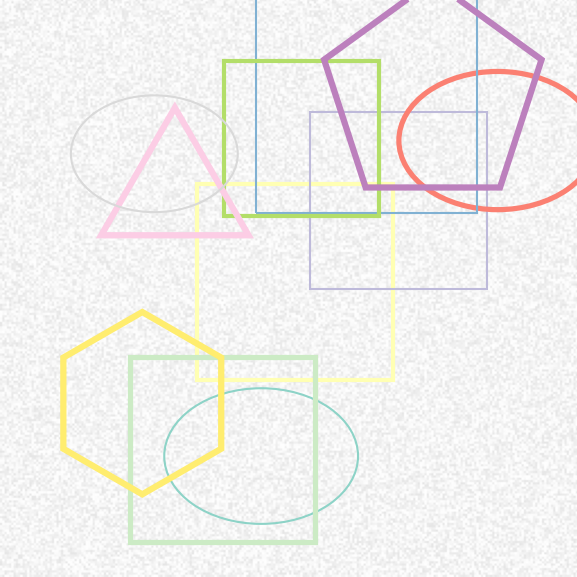[{"shape": "oval", "thickness": 1, "radius": 0.84, "center": [0.452, 0.209]}, {"shape": "square", "thickness": 2, "radius": 0.85, "center": [0.511, 0.51]}, {"shape": "square", "thickness": 1, "radius": 0.77, "center": [0.69, 0.651]}, {"shape": "oval", "thickness": 2.5, "radius": 0.85, "center": [0.862, 0.756]}, {"shape": "square", "thickness": 1, "radius": 0.96, "center": [0.635, 0.822]}, {"shape": "square", "thickness": 2, "radius": 0.67, "center": [0.522, 0.759]}, {"shape": "triangle", "thickness": 3, "radius": 0.74, "center": [0.303, 0.665]}, {"shape": "oval", "thickness": 1, "radius": 0.72, "center": [0.267, 0.733]}, {"shape": "pentagon", "thickness": 3, "radius": 0.99, "center": [0.749, 0.835]}, {"shape": "square", "thickness": 2.5, "radius": 0.8, "center": [0.386, 0.221]}, {"shape": "hexagon", "thickness": 3, "radius": 0.79, "center": [0.246, 0.301]}]